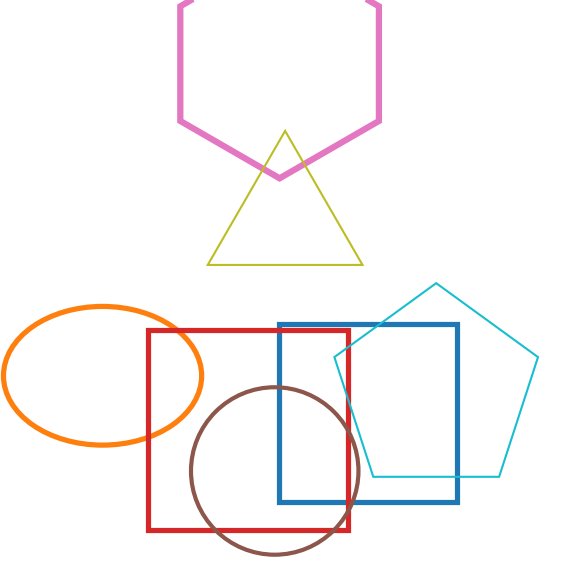[{"shape": "square", "thickness": 2.5, "radius": 0.77, "center": [0.637, 0.285]}, {"shape": "oval", "thickness": 2.5, "radius": 0.86, "center": [0.178, 0.348]}, {"shape": "square", "thickness": 2.5, "radius": 0.87, "center": [0.429, 0.255]}, {"shape": "circle", "thickness": 2, "radius": 0.72, "center": [0.476, 0.184]}, {"shape": "hexagon", "thickness": 3, "radius": 0.99, "center": [0.484, 0.889]}, {"shape": "triangle", "thickness": 1, "radius": 0.77, "center": [0.494, 0.618]}, {"shape": "pentagon", "thickness": 1, "radius": 0.93, "center": [0.755, 0.323]}]